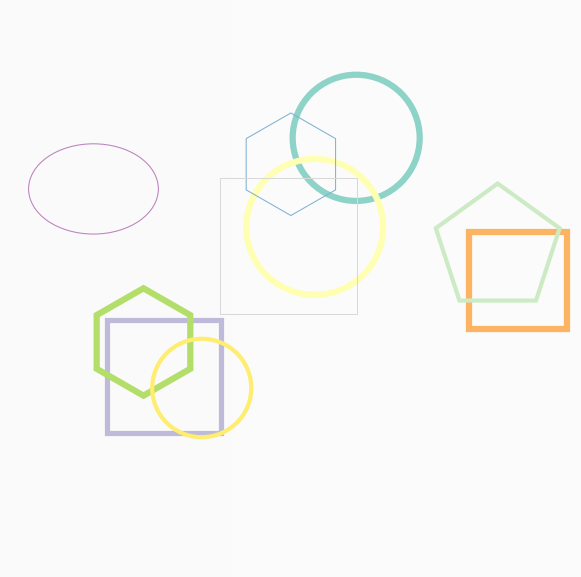[{"shape": "circle", "thickness": 3, "radius": 0.55, "center": [0.613, 0.76]}, {"shape": "circle", "thickness": 3, "radius": 0.59, "center": [0.541, 0.606]}, {"shape": "square", "thickness": 2.5, "radius": 0.49, "center": [0.282, 0.347]}, {"shape": "hexagon", "thickness": 0.5, "radius": 0.44, "center": [0.5, 0.715]}, {"shape": "square", "thickness": 3, "radius": 0.42, "center": [0.892, 0.513]}, {"shape": "hexagon", "thickness": 3, "radius": 0.46, "center": [0.247, 0.407]}, {"shape": "square", "thickness": 0.5, "radius": 0.59, "center": [0.497, 0.573]}, {"shape": "oval", "thickness": 0.5, "radius": 0.56, "center": [0.161, 0.672]}, {"shape": "pentagon", "thickness": 2, "radius": 0.56, "center": [0.856, 0.569]}, {"shape": "circle", "thickness": 2, "radius": 0.43, "center": [0.347, 0.327]}]